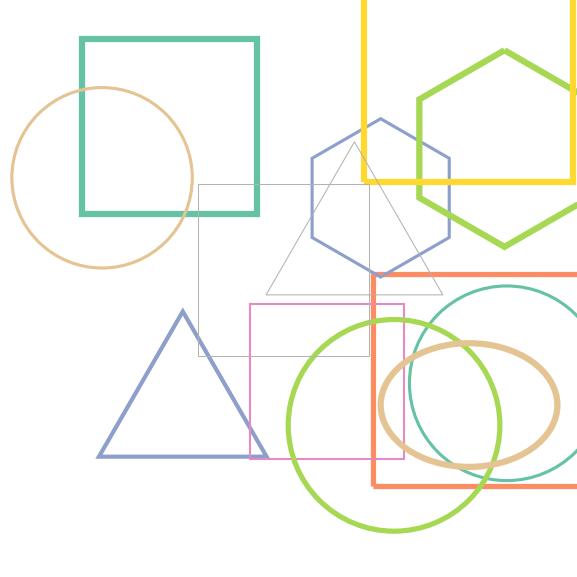[{"shape": "square", "thickness": 3, "radius": 0.76, "center": [0.293, 0.78]}, {"shape": "circle", "thickness": 1.5, "radius": 0.84, "center": [0.878, 0.335]}, {"shape": "square", "thickness": 2.5, "radius": 0.92, "center": [0.829, 0.34]}, {"shape": "hexagon", "thickness": 1.5, "radius": 0.69, "center": [0.659, 0.656]}, {"shape": "triangle", "thickness": 2, "radius": 0.84, "center": [0.317, 0.292]}, {"shape": "square", "thickness": 1, "radius": 0.67, "center": [0.567, 0.339]}, {"shape": "hexagon", "thickness": 3, "radius": 0.85, "center": [0.874, 0.742]}, {"shape": "circle", "thickness": 2.5, "radius": 0.92, "center": [0.682, 0.263]}, {"shape": "square", "thickness": 3, "radius": 0.9, "center": [0.812, 0.864]}, {"shape": "oval", "thickness": 3, "radius": 0.77, "center": [0.812, 0.298]}, {"shape": "circle", "thickness": 1.5, "radius": 0.78, "center": [0.177, 0.691]}, {"shape": "square", "thickness": 0.5, "radius": 0.74, "center": [0.491, 0.532]}, {"shape": "triangle", "thickness": 0.5, "radius": 0.88, "center": [0.614, 0.577]}]